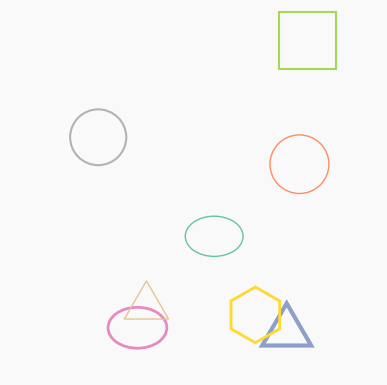[{"shape": "oval", "thickness": 1, "radius": 0.37, "center": [0.553, 0.386]}, {"shape": "circle", "thickness": 1, "radius": 0.38, "center": [0.773, 0.574]}, {"shape": "triangle", "thickness": 3, "radius": 0.37, "center": [0.74, 0.139]}, {"shape": "oval", "thickness": 2, "radius": 0.38, "center": [0.355, 0.149]}, {"shape": "square", "thickness": 1.5, "radius": 0.37, "center": [0.794, 0.894]}, {"shape": "hexagon", "thickness": 2, "radius": 0.36, "center": [0.659, 0.182]}, {"shape": "triangle", "thickness": 1, "radius": 0.33, "center": [0.378, 0.204]}, {"shape": "circle", "thickness": 1.5, "radius": 0.36, "center": [0.253, 0.643]}]